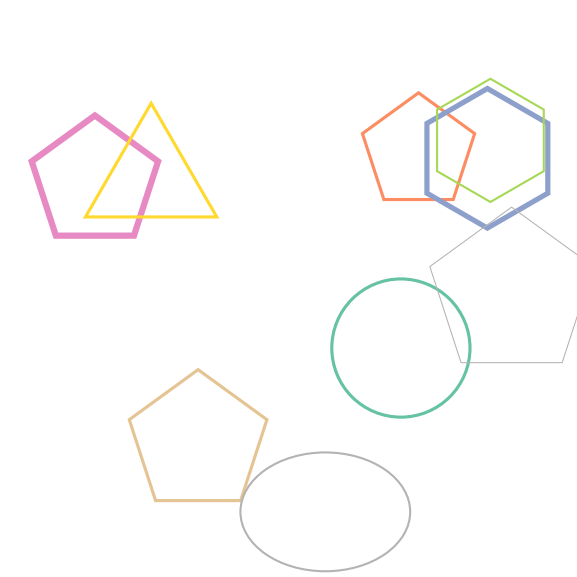[{"shape": "circle", "thickness": 1.5, "radius": 0.6, "center": [0.694, 0.396]}, {"shape": "pentagon", "thickness": 1.5, "radius": 0.51, "center": [0.725, 0.736]}, {"shape": "hexagon", "thickness": 2.5, "radius": 0.6, "center": [0.844, 0.725]}, {"shape": "pentagon", "thickness": 3, "radius": 0.58, "center": [0.164, 0.684]}, {"shape": "hexagon", "thickness": 1, "radius": 0.53, "center": [0.849, 0.756]}, {"shape": "triangle", "thickness": 1.5, "radius": 0.66, "center": [0.262, 0.689]}, {"shape": "pentagon", "thickness": 1.5, "radius": 0.63, "center": [0.343, 0.234]}, {"shape": "pentagon", "thickness": 0.5, "radius": 0.74, "center": [0.886, 0.492]}, {"shape": "oval", "thickness": 1, "radius": 0.73, "center": [0.563, 0.113]}]